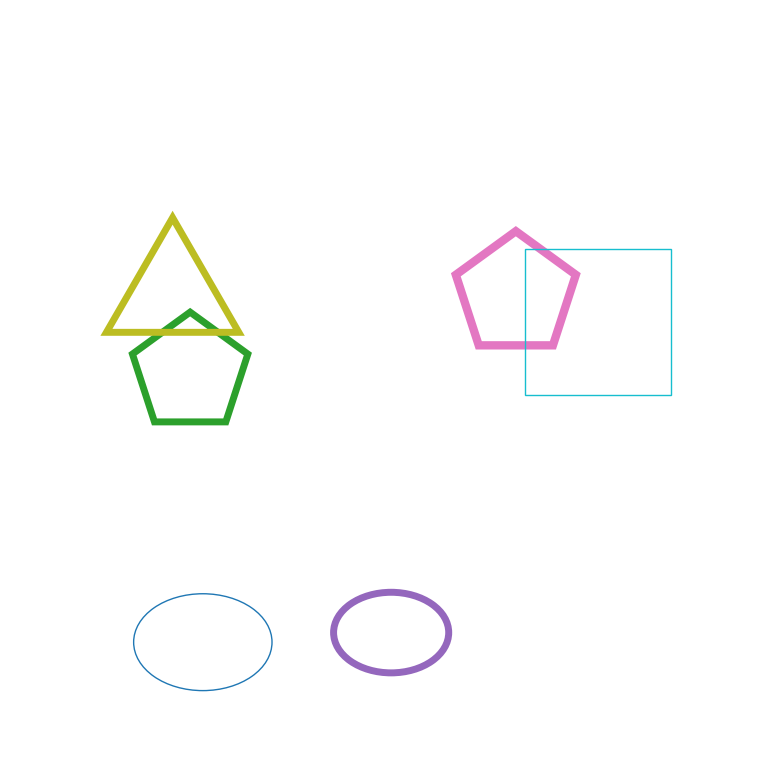[{"shape": "oval", "thickness": 0.5, "radius": 0.45, "center": [0.263, 0.166]}, {"shape": "pentagon", "thickness": 2.5, "radius": 0.39, "center": [0.247, 0.516]}, {"shape": "oval", "thickness": 2.5, "radius": 0.37, "center": [0.508, 0.178]}, {"shape": "pentagon", "thickness": 3, "radius": 0.41, "center": [0.67, 0.618]}, {"shape": "triangle", "thickness": 2.5, "radius": 0.5, "center": [0.224, 0.618]}, {"shape": "square", "thickness": 0.5, "radius": 0.47, "center": [0.777, 0.582]}]